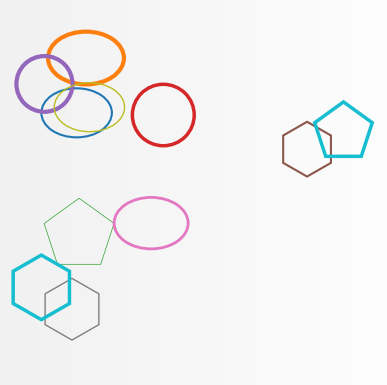[{"shape": "oval", "thickness": 1.5, "radius": 0.45, "center": [0.198, 0.707]}, {"shape": "oval", "thickness": 3, "radius": 0.49, "center": [0.222, 0.849]}, {"shape": "pentagon", "thickness": 0.5, "radius": 0.47, "center": [0.204, 0.39]}, {"shape": "circle", "thickness": 2.5, "radius": 0.4, "center": [0.421, 0.701]}, {"shape": "circle", "thickness": 3, "radius": 0.36, "center": [0.115, 0.782]}, {"shape": "hexagon", "thickness": 1.5, "radius": 0.36, "center": [0.792, 0.613]}, {"shape": "oval", "thickness": 2, "radius": 0.48, "center": [0.39, 0.42]}, {"shape": "hexagon", "thickness": 1, "radius": 0.4, "center": [0.186, 0.197]}, {"shape": "oval", "thickness": 1, "radius": 0.45, "center": [0.231, 0.721]}, {"shape": "pentagon", "thickness": 2.5, "radius": 0.39, "center": [0.886, 0.657]}, {"shape": "hexagon", "thickness": 2.5, "radius": 0.42, "center": [0.107, 0.254]}]